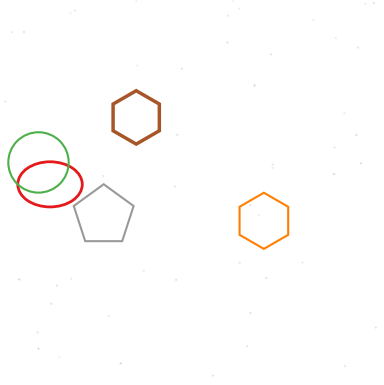[{"shape": "oval", "thickness": 2, "radius": 0.42, "center": [0.13, 0.521]}, {"shape": "circle", "thickness": 1.5, "radius": 0.39, "center": [0.1, 0.578]}, {"shape": "hexagon", "thickness": 1.5, "radius": 0.36, "center": [0.685, 0.426]}, {"shape": "hexagon", "thickness": 2.5, "radius": 0.35, "center": [0.354, 0.695]}, {"shape": "pentagon", "thickness": 1.5, "radius": 0.41, "center": [0.269, 0.44]}]